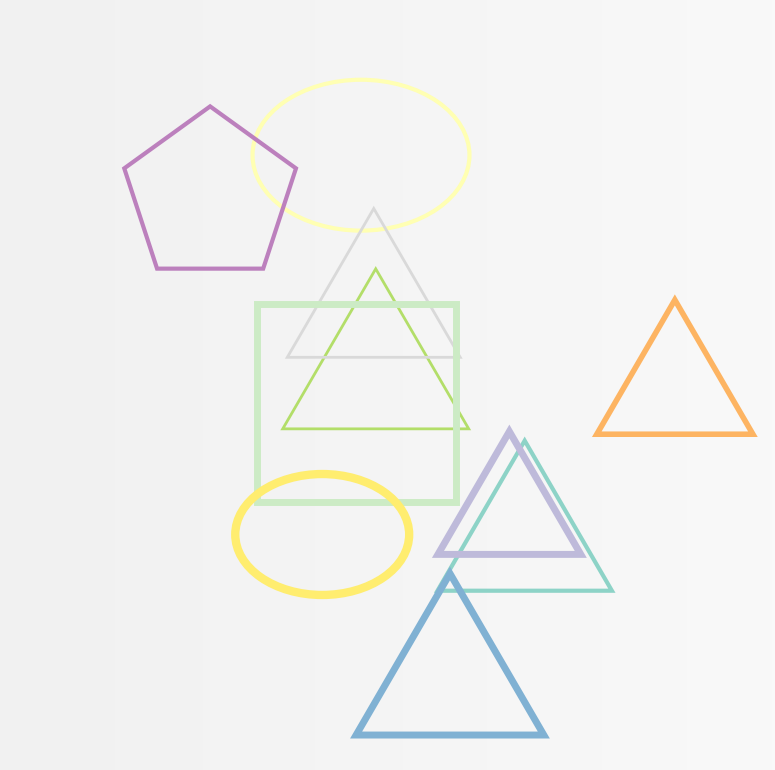[{"shape": "triangle", "thickness": 1.5, "radius": 0.65, "center": [0.677, 0.298]}, {"shape": "oval", "thickness": 1.5, "radius": 0.7, "center": [0.466, 0.798]}, {"shape": "triangle", "thickness": 2.5, "radius": 0.53, "center": [0.657, 0.333]}, {"shape": "triangle", "thickness": 2.5, "radius": 0.7, "center": [0.581, 0.115]}, {"shape": "triangle", "thickness": 2, "radius": 0.58, "center": [0.871, 0.494]}, {"shape": "triangle", "thickness": 1, "radius": 0.69, "center": [0.485, 0.512]}, {"shape": "triangle", "thickness": 1, "radius": 0.64, "center": [0.482, 0.6]}, {"shape": "pentagon", "thickness": 1.5, "radius": 0.58, "center": [0.271, 0.745]}, {"shape": "square", "thickness": 2.5, "radius": 0.64, "center": [0.46, 0.477]}, {"shape": "oval", "thickness": 3, "radius": 0.56, "center": [0.416, 0.306]}]